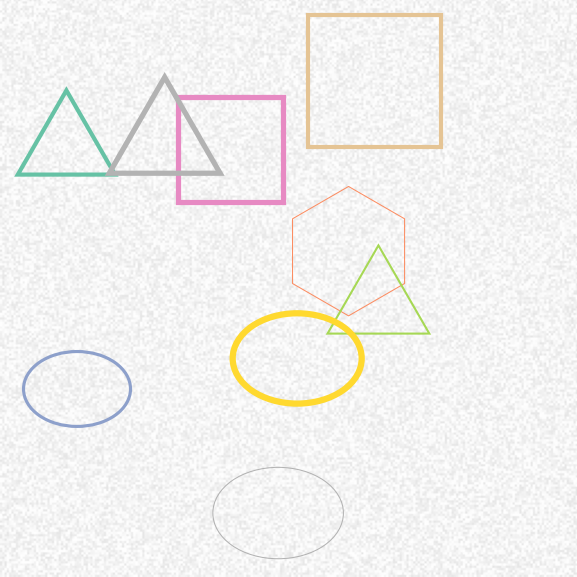[{"shape": "triangle", "thickness": 2, "radius": 0.49, "center": [0.115, 0.745]}, {"shape": "hexagon", "thickness": 0.5, "radius": 0.56, "center": [0.604, 0.564]}, {"shape": "oval", "thickness": 1.5, "radius": 0.46, "center": [0.133, 0.326]}, {"shape": "square", "thickness": 2.5, "radius": 0.45, "center": [0.399, 0.74]}, {"shape": "triangle", "thickness": 1, "radius": 0.51, "center": [0.655, 0.472]}, {"shape": "oval", "thickness": 3, "radius": 0.56, "center": [0.515, 0.378]}, {"shape": "square", "thickness": 2, "radius": 0.58, "center": [0.648, 0.859]}, {"shape": "oval", "thickness": 0.5, "radius": 0.57, "center": [0.482, 0.111]}, {"shape": "triangle", "thickness": 2.5, "radius": 0.55, "center": [0.285, 0.755]}]